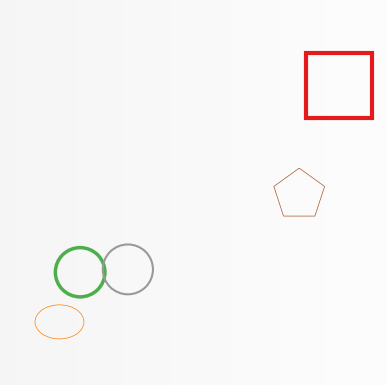[{"shape": "square", "thickness": 3, "radius": 0.43, "center": [0.874, 0.778]}, {"shape": "circle", "thickness": 2.5, "radius": 0.32, "center": [0.207, 0.293]}, {"shape": "oval", "thickness": 0.5, "radius": 0.32, "center": [0.153, 0.164]}, {"shape": "pentagon", "thickness": 0.5, "radius": 0.34, "center": [0.772, 0.494]}, {"shape": "circle", "thickness": 1.5, "radius": 0.32, "center": [0.33, 0.3]}]